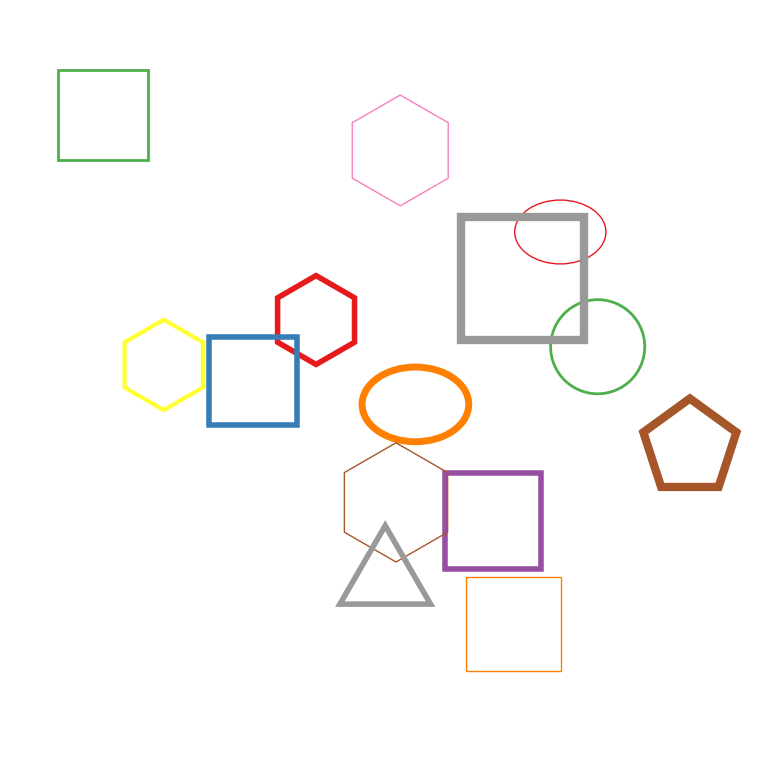[{"shape": "hexagon", "thickness": 2, "radius": 0.29, "center": [0.41, 0.584]}, {"shape": "oval", "thickness": 0.5, "radius": 0.3, "center": [0.728, 0.699]}, {"shape": "square", "thickness": 2, "radius": 0.29, "center": [0.328, 0.505]}, {"shape": "circle", "thickness": 1, "radius": 0.31, "center": [0.776, 0.55]}, {"shape": "square", "thickness": 1, "radius": 0.29, "center": [0.134, 0.85]}, {"shape": "square", "thickness": 2, "radius": 0.31, "center": [0.641, 0.323]}, {"shape": "oval", "thickness": 2.5, "radius": 0.35, "center": [0.54, 0.475]}, {"shape": "square", "thickness": 0.5, "radius": 0.31, "center": [0.667, 0.189]}, {"shape": "hexagon", "thickness": 1.5, "radius": 0.29, "center": [0.213, 0.526]}, {"shape": "hexagon", "thickness": 0.5, "radius": 0.39, "center": [0.514, 0.348]}, {"shape": "pentagon", "thickness": 3, "radius": 0.32, "center": [0.896, 0.419]}, {"shape": "hexagon", "thickness": 0.5, "radius": 0.36, "center": [0.52, 0.805]}, {"shape": "square", "thickness": 3, "radius": 0.4, "center": [0.679, 0.638]}, {"shape": "triangle", "thickness": 2, "radius": 0.34, "center": [0.5, 0.249]}]